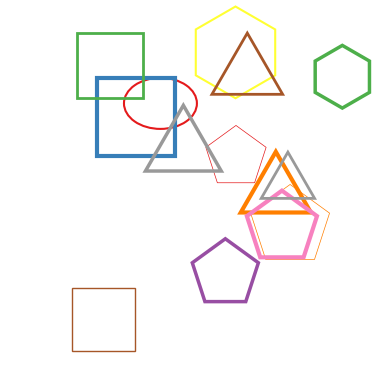[{"shape": "oval", "thickness": 1.5, "radius": 0.47, "center": [0.417, 0.731]}, {"shape": "pentagon", "thickness": 0.5, "radius": 0.41, "center": [0.613, 0.592]}, {"shape": "square", "thickness": 3, "radius": 0.51, "center": [0.354, 0.695]}, {"shape": "hexagon", "thickness": 2.5, "radius": 0.41, "center": [0.889, 0.801]}, {"shape": "square", "thickness": 2, "radius": 0.42, "center": [0.286, 0.83]}, {"shape": "pentagon", "thickness": 2.5, "radius": 0.45, "center": [0.585, 0.29]}, {"shape": "triangle", "thickness": 3, "radius": 0.53, "center": [0.716, 0.501]}, {"shape": "pentagon", "thickness": 0.5, "radius": 0.54, "center": [0.754, 0.413]}, {"shape": "hexagon", "thickness": 1.5, "radius": 0.6, "center": [0.612, 0.864]}, {"shape": "triangle", "thickness": 2, "radius": 0.53, "center": [0.642, 0.808]}, {"shape": "square", "thickness": 1, "radius": 0.41, "center": [0.268, 0.17]}, {"shape": "pentagon", "thickness": 3, "radius": 0.48, "center": [0.732, 0.409]}, {"shape": "triangle", "thickness": 2.5, "radius": 0.57, "center": [0.476, 0.613]}, {"shape": "triangle", "thickness": 2, "radius": 0.4, "center": [0.748, 0.525]}]